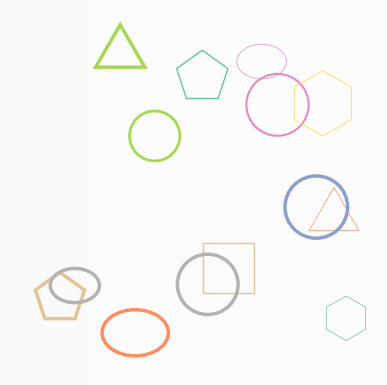[{"shape": "hexagon", "thickness": 0.5, "radius": 0.29, "center": [0.893, 0.173]}, {"shape": "pentagon", "thickness": 1, "radius": 0.35, "center": [0.522, 0.8]}, {"shape": "triangle", "thickness": 0.5, "radius": 0.37, "center": [0.862, 0.439]}, {"shape": "oval", "thickness": 2.5, "radius": 0.43, "center": [0.349, 0.136]}, {"shape": "circle", "thickness": 2.5, "radius": 0.4, "center": [0.816, 0.462]}, {"shape": "circle", "thickness": 1.5, "radius": 0.4, "center": [0.716, 0.728]}, {"shape": "oval", "thickness": 0.5, "radius": 0.32, "center": [0.675, 0.84]}, {"shape": "triangle", "thickness": 2.5, "radius": 0.37, "center": [0.31, 0.862]}, {"shape": "circle", "thickness": 2, "radius": 0.32, "center": [0.399, 0.647]}, {"shape": "hexagon", "thickness": 0.5, "radius": 0.42, "center": [0.833, 0.731]}, {"shape": "square", "thickness": 1, "radius": 0.32, "center": [0.589, 0.305]}, {"shape": "pentagon", "thickness": 2.5, "radius": 0.33, "center": [0.155, 0.226]}, {"shape": "oval", "thickness": 2.5, "radius": 0.32, "center": [0.193, 0.258]}, {"shape": "circle", "thickness": 2.5, "radius": 0.39, "center": [0.536, 0.261]}]